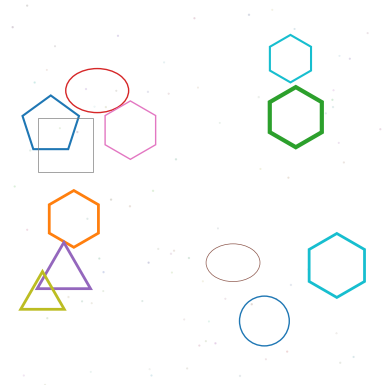[{"shape": "pentagon", "thickness": 1.5, "radius": 0.39, "center": [0.132, 0.675]}, {"shape": "circle", "thickness": 1, "radius": 0.32, "center": [0.687, 0.166]}, {"shape": "hexagon", "thickness": 2, "radius": 0.37, "center": [0.192, 0.431]}, {"shape": "hexagon", "thickness": 3, "radius": 0.39, "center": [0.768, 0.696]}, {"shape": "oval", "thickness": 1, "radius": 0.41, "center": [0.252, 0.765]}, {"shape": "triangle", "thickness": 2, "radius": 0.4, "center": [0.166, 0.29]}, {"shape": "oval", "thickness": 0.5, "radius": 0.35, "center": [0.605, 0.318]}, {"shape": "hexagon", "thickness": 1, "radius": 0.38, "center": [0.339, 0.662]}, {"shape": "square", "thickness": 0.5, "radius": 0.35, "center": [0.17, 0.623]}, {"shape": "triangle", "thickness": 2, "radius": 0.33, "center": [0.11, 0.229]}, {"shape": "hexagon", "thickness": 2, "radius": 0.42, "center": [0.875, 0.31]}, {"shape": "hexagon", "thickness": 1.5, "radius": 0.31, "center": [0.754, 0.848]}]